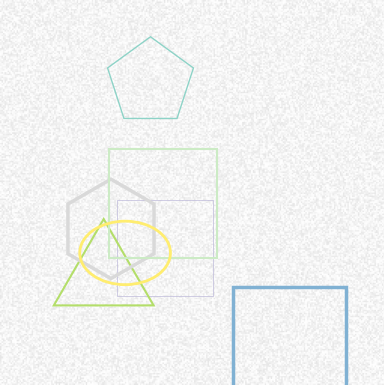[{"shape": "pentagon", "thickness": 1, "radius": 0.59, "center": [0.391, 0.787]}, {"shape": "square", "thickness": 0.5, "radius": 0.62, "center": [0.427, 0.356]}, {"shape": "square", "thickness": 2.5, "radius": 0.73, "center": [0.751, 0.109]}, {"shape": "triangle", "thickness": 1.5, "radius": 0.75, "center": [0.269, 0.282]}, {"shape": "hexagon", "thickness": 2.5, "radius": 0.65, "center": [0.288, 0.406]}, {"shape": "square", "thickness": 1.5, "radius": 0.7, "center": [0.422, 0.471]}, {"shape": "oval", "thickness": 2, "radius": 0.59, "center": [0.325, 0.343]}]